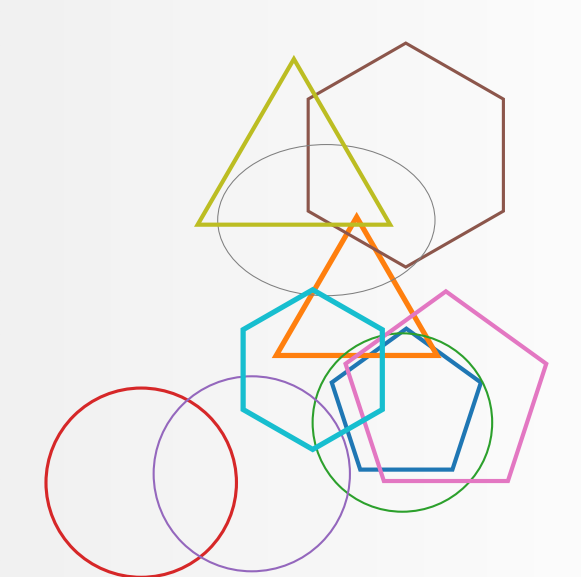[{"shape": "pentagon", "thickness": 2, "radius": 0.67, "center": [0.699, 0.295]}, {"shape": "triangle", "thickness": 2.5, "radius": 0.8, "center": [0.614, 0.464]}, {"shape": "circle", "thickness": 1, "radius": 0.77, "center": [0.692, 0.267]}, {"shape": "circle", "thickness": 1.5, "radius": 0.82, "center": [0.243, 0.163]}, {"shape": "circle", "thickness": 1, "radius": 0.84, "center": [0.433, 0.179]}, {"shape": "hexagon", "thickness": 1.5, "radius": 0.97, "center": [0.698, 0.731]}, {"shape": "pentagon", "thickness": 2, "radius": 0.91, "center": [0.767, 0.313]}, {"shape": "oval", "thickness": 0.5, "radius": 0.93, "center": [0.561, 0.618]}, {"shape": "triangle", "thickness": 2, "radius": 0.96, "center": [0.506, 0.706]}, {"shape": "hexagon", "thickness": 2.5, "radius": 0.69, "center": [0.538, 0.359]}]